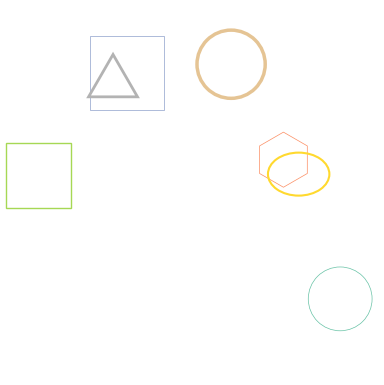[{"shape": "circle", "thickness": 0.5, "radius": 0.41, "center": [0.884, 0.224]}, {"shape": "hexagon", "thickness": 0.5, "radius": 0.36, "center": [0.736, 0.585]}, {"shape": "square", "thickness": 0.5, "radius": 0.48, "center": [0.33, 0.81]}, {"shape": "square", "thickness": 1, "radius": 0.42, "center": [0.101, 0.544]}, {"shape": "oval", "thickness": 1.5, "radius": 0.4, "center": [0.776, 0.548]}, {"shape": "circle", "thickness": 2.5, "radius": 0.44, "center": [0.6, 0.833]}, {"shape": "triangle", "thickness": 2, "radius": 0.37, "center": [0.294, 0.785]}]